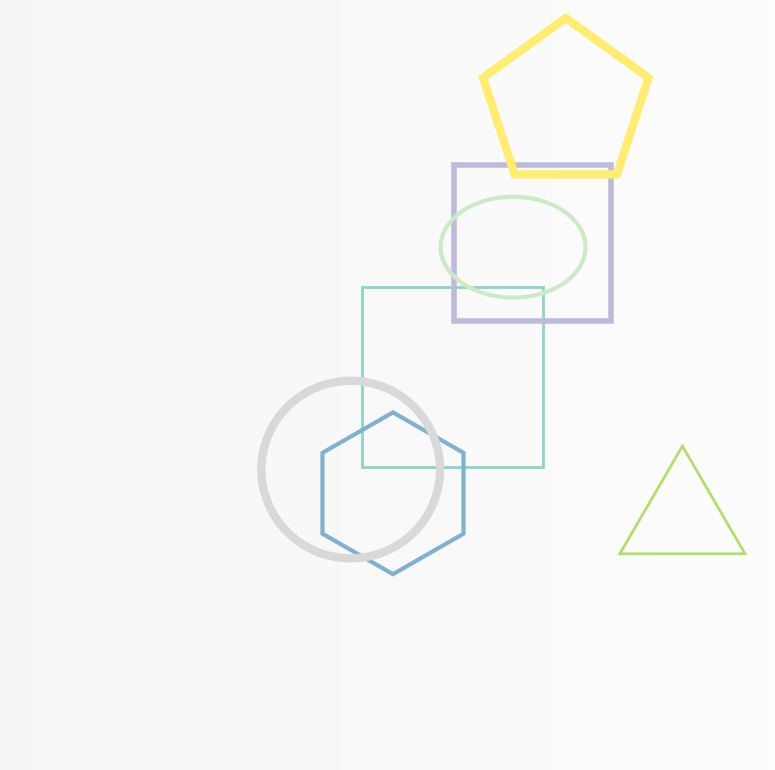[{"shape": "square", "thickness": 1, "radius": 0.58, "center": [0.584, 0.511]}, {"shape": "square", "thickness": 2, "radius": 0.51, "center": [0.687, 0.685]}, {"shape": "hexagon", "thickness": 1.5, "radius": 0.53, "center": [0.507, 0.359]}, {"shape": "triangle", "thickness": 1, "radius": 0.47, "center": [0.881, 0.327]}, {"shape": "circle", "thickness": 3, "radius": 0.58, "center": [0.453, 0.39]}, {"shape": "oval", "thickness": 1.5, "radius": 0.47, "center": [0.662, 0.679]}, {"shape": "pentagon", "thickness": 3, "radius": 0.56, "center": [0.73, 0.864]}]